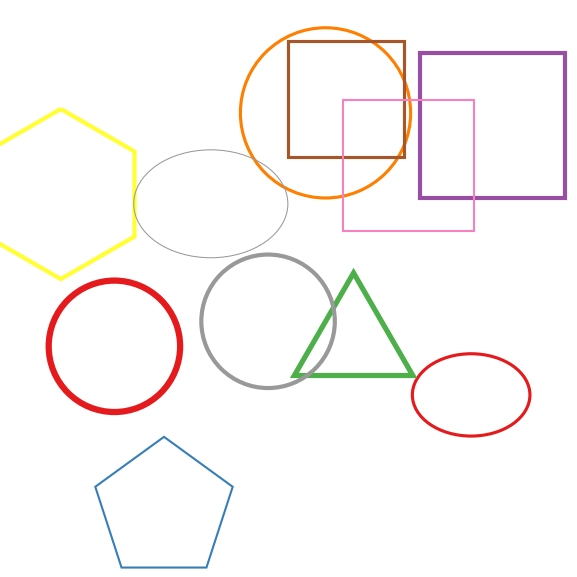[{"shape": "oval", "thickness": 1.5, "radius": 0.51, "center": [0.816, 0.315]}, {"shape": "circle", "thickness": 3, "radius": 0.57, "center": [0.198, 0.399]}, {"shape": "pentagon", "thickness": 1, "radius": 0.63, "center": [0.284, 0.118]}, {"shape": "triangle", "thickness": 2.5, "radius": 0.59, "center": [0.612, 0.408]}, {"shape": "square", "thickness": 2, "radius": 0.63, "center": [0.853, 0.782]}, {"shape": "circle", "thickness": 1.5, "radius": 0.74, "center": [0.564, 0.804]}, {"shape": "hexagon", "thickness": 2, "radius": 0.74, "center": [0.105, 0.663]}, {"shape": "square", "thickness": 1.5, "radius": 0.5, "center": [0.599, 0.828]}, {"shape": "square", "thickness": 1, "radius": 0.57, "center": [0.708, 0.713]}, {"shape": "oval", "thickness": 0.5, "radius": 0.67, "center": [0.365, 0.646]}, {"shape": "circle", "thickness": 2, "radius": 0.58, "center": [0.464, 0.443]}]